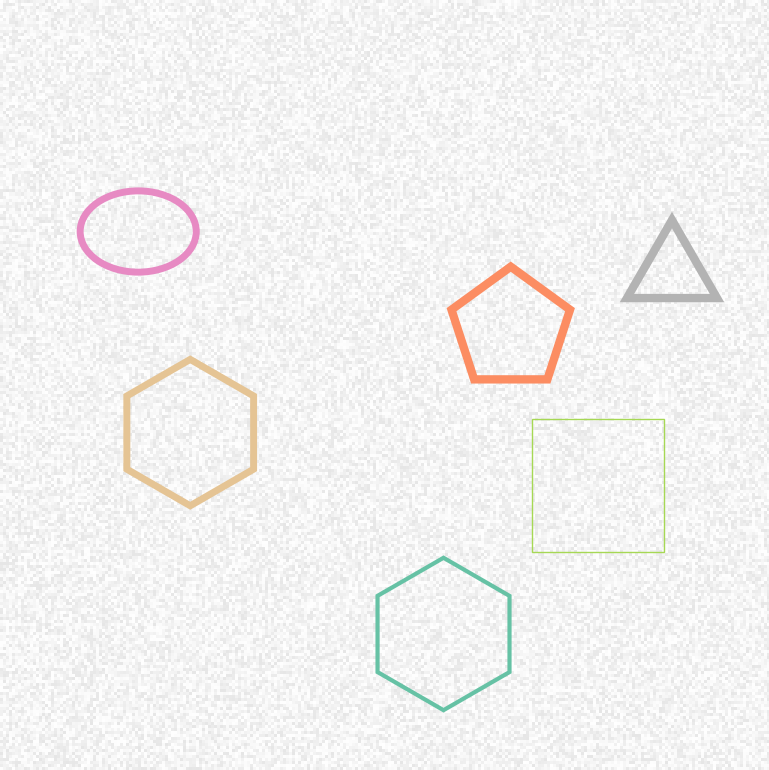[{"shape": "hexagon", "thickness": 1.5, "radius": 0.49, "center": [0.576, 0.177]}, {"shape": "pentagon", "thickness": 3, "radius": 0.4, "center": [0.663, 0.573]}, {"shape": "oval", "thickness": 2.5, "radius": 0.38, "center": [0.179, 0.699]}, {"shape": "square", "thickness": 0.5, "radius": 0.43, "center": [0.776, 0.369]}, {"shape": "hexagon", "thickness": 2.5, "radius": 0.48, "center": [0.247, 0.438]}, {"shape": "triangle", "thickness": 3, "radius": 0.34, "center": [0.873, 0.647]}]